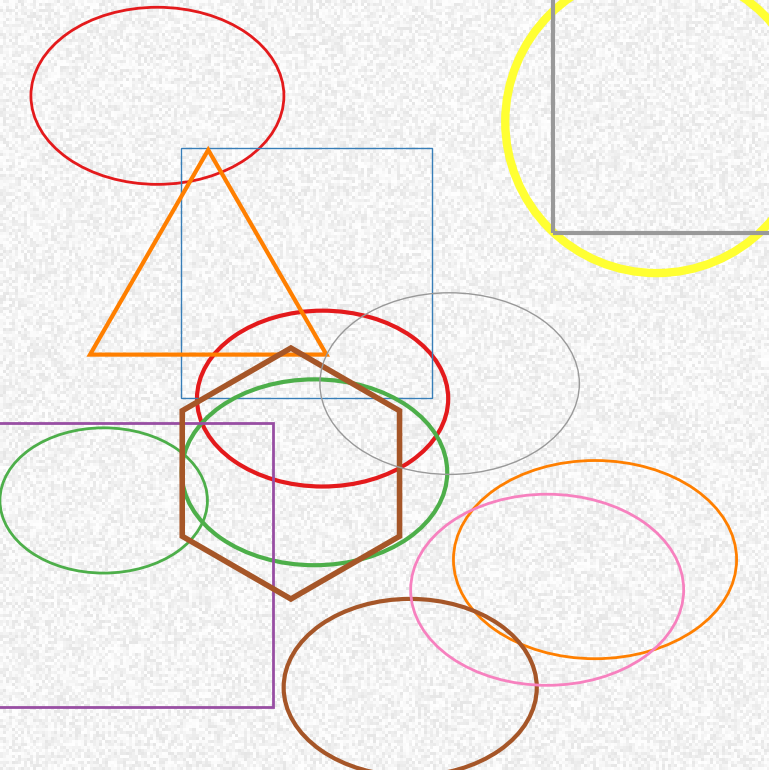[{"shape": "oval", "thickness": 1.5, "radius": 0.82, "center": [0.419, 0.482]}, {"shape": "oval", "thickness": 1, "radius": 0.82, "center": [0.204, 0.876]}, {"shape": "square", "thickness": 0.5, "radius": 0.81, "center": [0.398, 0.645]}, {"shape": "oval", "thickness": 1, "radius": 0.67, "center": [0.135, 0.35]}, {"shape": "oval", "thickness": 1.5, "radius": 0.86, "center": [0.408, 0.387]}, {"shape": "square", "thickness": 1, "radius": 0.92, "center": [0.17, 0.266]}, {"shape": "oval", "thickness": 1, "radius": 0.92, "center": [0.773, 0.273]}, {"shape": "triangle", "thickness": 1.5, "radius": 0.89, "center": [0.27, 0.628]}, {"shape": "circle", "thickness": 3, "radius": 0.98, "center": [0.853, 0.842]}, {"shape": "oval", "thickness": 1.5, "radius": 0.82, "center": [0.533, 0.107]}, {"shape": "hexagon", "thickness": 2, "radius": 0.81, "center": [0.378, 0.385]}, {"shape": "oval", "thickness": 1, "radius": 0.89, "center": [0.711, 0.234]}, {"shape": "oval", "thickness": 0.5, "radius": 0.84, "center": [0.584, 0.502]}, {"shape": "square", "thickness": 1.5, "radius": 0.81, "center": [0.88, 0.859]}]